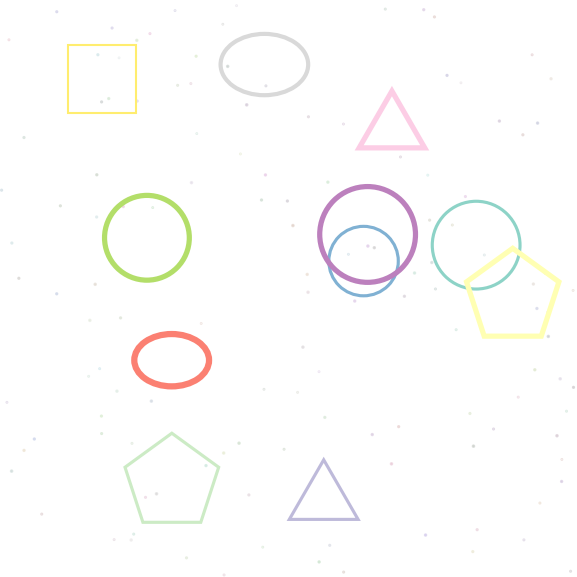[{"shape": "circle", "thickness": 1.5, "radius": 0.38, "center": [0.825, 0.575]}, {"shape": "pentagon", "thickness": 2.5, "radius": 0.42, "center": [0.888, 0.485]}, {"shape": "triangle", "thickness": 1.5, "radius": 0.34, "center": [0.561, 0.134]}, {"shape": "oval", "thickness": 3, "radius": 0.32, "center": [0.297, 0.375]}, {"shape": "circle", "thickness": 1.5, "radius": 0.3, "center": [0.63, 0.547]}, {"shape": "circle", "thickness": 2.5, "radius": 0.37, "center": [0.254, 0.587]}, {"shape": "triangle", "thickness": 2.5, "radius": 0.33, "center": [0.679, 0.776]}, {"shape": "oval", "thickness": 2, "radius": 0.38, "center": [0.458, 0.887]}, {"shape": "circle", "thickness": 2.5, "radius": 0.41, "center": [0.637, 0.593]}, {"shape": "pentagon", "thickness": 1.5, "radius": 0.43, "center": [0.298, 0.164]}, {"shape": "square", "thickness": 1, "radius": 0.29, "center": [0.177, 0.862]}]